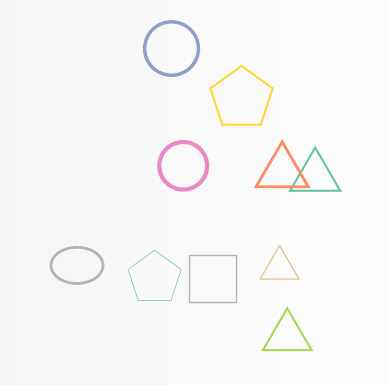[{"shape": "pentagon", "thickness": 0.5, "radius": 0.36, "center": [0.399, 0.278]}, {"shape": "triangle", "thickness": 1.5, "radius": 0.37, "center": [0.813, 0.542]}, {"shape": "triangle", "thickness": 2, "radius": 0.39, "center": [0.728, 0.554]}, {"shape": "circle", "thickness": 2.5, "radius": 0.35, "center": [0.443, 0.874]}, {"shape": "circle", "thickness": 3, "radius": 0.31, "center": [0.473, 0.569]}, {"shape": "triangle", "thickness": 1.5, "radius": 0.36, "center": [0.741, 0.127]}, {"shape": "pentagon", "thickness": 1.5, "radius": 0.42, "center": [0.623, 0.744]}, {"shape": "triangle", "thickness": 1, "radius": 0.29, "center": [0.721, 0.304]}, {"shape": "square", "thickness": 1, "radius": 0.31, "center": [0.548, 0.277]}, {"shape": "oval", "thickness": 2, "radius": 0.34, "center": [0.199, 0.311]}]